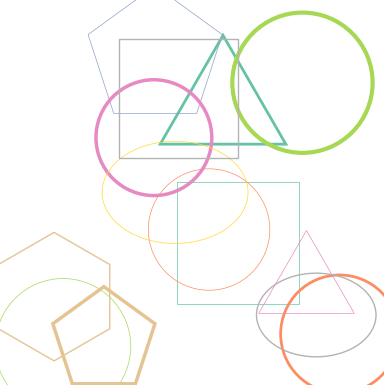[{"shape": "triangle", "thickness": 2, "radius": 0.94, "center": [0.579, 0.72]}, {"shape": "square", "thickness": 0.5, "radius": 0.79, "center": [0.618, 0.368]}, {"shape": "circle", "thickness": 2, "radius": 0.77, "center": [0.882, 0.132]}, {"shape": "circle", "thickness": 0.5, "radius": 0.79, "center": [0.543, 0.404]}, {"shape": "pentagon", "thickness": 0.5, "radius": 0.92, "center": [0.403, 0.854]}, {"shape": "circle", "thickness": 2.5, "radius": 0.75, "center": [0.4, 0.642]}, {"shape": "triangle", "thickness": 0.5, "radius": 0.72, "center": [0.796, 0.258]}, {"shape": "circle", "thickness": 3, "radius": 0.91, "center": [0.786, 0.785]}, {"shape": "circle", "thickness": 0.5, "radius": 0.88, "center": [0.164, 0.101]}, {"shape": "oval", "thickness": 0.5, "radius": 0.95, "center": [0.455, 0.5]}, {"shape": "pentagon", "thickness": 2.5, "radius": 0.7, "center": [0.27, 0.116]}, {"shape": "hexagon", "thickness": 1, "radius": 0.83, "center": [0.14, 0.23]}, {"shape": "oval", "thickness": 1, "radius": 0.78, "center": [0.821, 0.182]}, {"shape": "square", "thickness": 1, "radius": 0.77, "center": [0.464, 0.745]}]